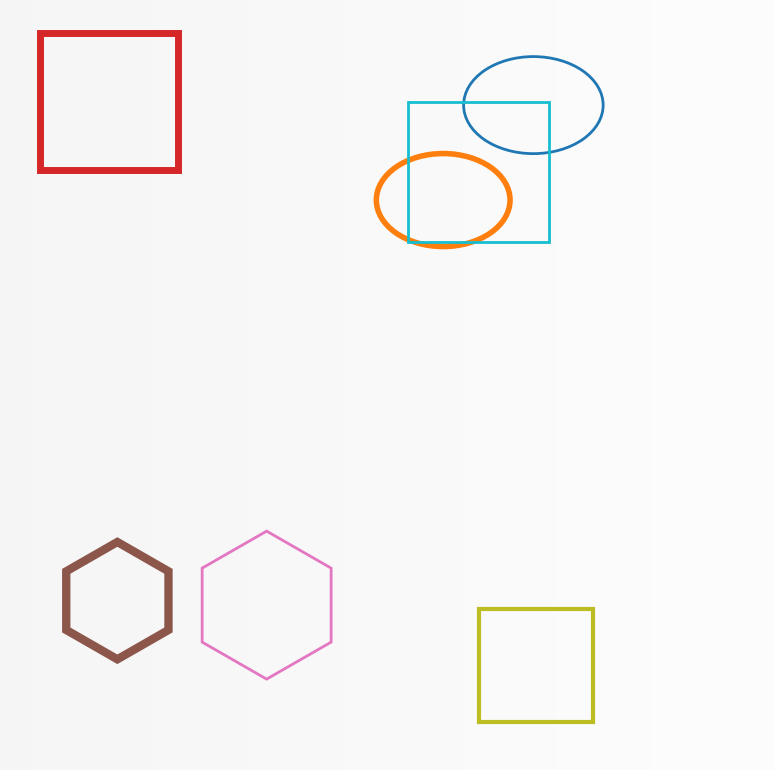[{"shape": "oval", "thickness": 1, "radius": 0.45, "center": [0.688, 0.863]}, {"shape": "oval", "thickness": 2, "radius": 0.43, "center": [0.572, 0.74]}, {"shape": "square", "thickness": 2.5, "radius": 0.45, "center": [0.14, 0.868]}, {"shape": "hexagon", "thickness": 3, "radius": 0.38, "center": [0.151, 0.22]}, {"shape": "hexagon", "thickness": 1, "radius": 0.48, "center": [0.344, 0.214]}, {"shape": "square", "thickness": 1.5, "radius": 0.37, "center": [0.691, 0.136]}, {"shape": "square", "thickness": 1, "radius": 0.46, "center": [0.617, 0.777]}]